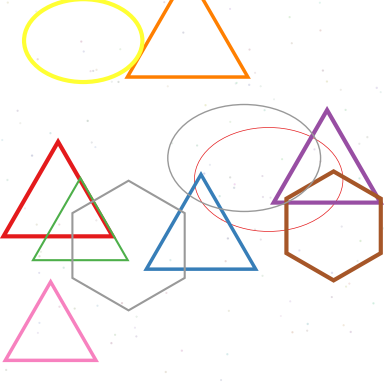[{"shape": "oval", "thickness": 0.5, "radius": 0.96, "center": [0.698, 0.534]}, {"shape": "triangle", "thickness": 3, "radius": 0.82, "center": [0.151, 0.468]}, {"shape": "triangle", "thickness": 2.5, "radius": 0.82, "center": [0.522, 0.383]}, {"shape": "triangle", "thickness": 1.5, "radius": 0.71, "center": [0.209, 0.395]}, {"shape": "triangle", "thickness": 3, "radius": 0.8, "center": [0.85, 0.554]}, {"shape": "triangle", "thickness": 2.5, "radius": 0.9, "center": [0.487, 0.89]}, {"shape": "oval", "thickness": 3, "radius": 0.77, "center": [0.216, 0.895]}, {"shape": "hexagon", "thickness": 3, "radius": 0.71, "center": [0.867, 0.413]}, {"shape": "triangle", "thickness": 2.5, "radius": 0.68, "center": [0.132, 0.132]}, {"shape": "oval", "thickness": 1, "radius": 0.99, "center": [0.634, 0.59]}, {"shape": "hexagon", "thickness": 1.5, "radius": 0.84, "center": [0.334, 0.362]}]